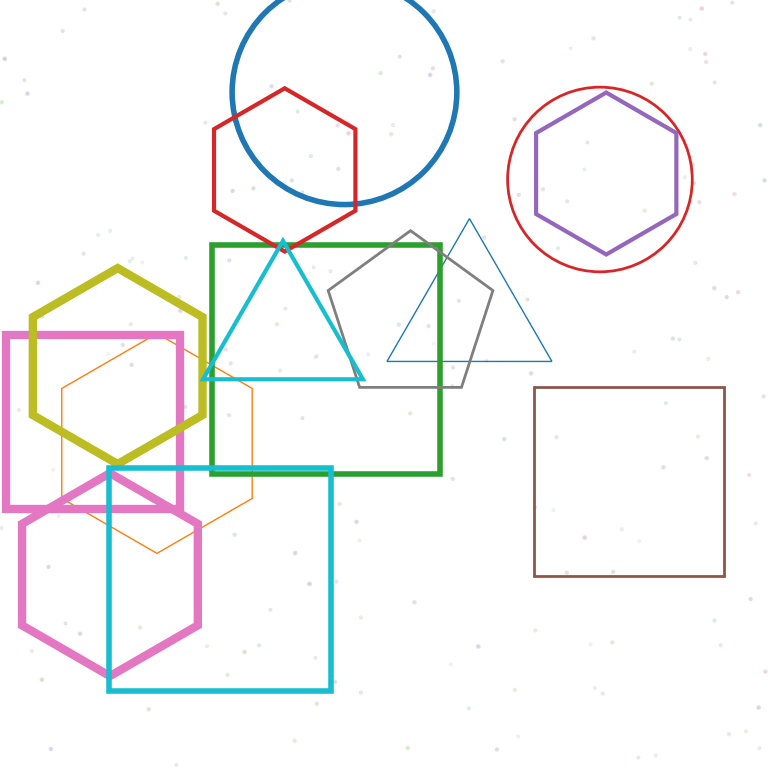[{"shape": "circle", "thickness": 2, "radius": 0.73, "center": [0.447, 0.88]}, {"shape": "triangle", "thickness": 0.5, "radius": 0.62, "center": [0.61, 0.592]}, {"shape": "hexagon", "thickness": 0.5, "radius": 0.71, "center": [0.204, 0.424]}, {"shape": "square", "thickness": 2, "radius": 0.74, "center": [0.423, 0.533]}, {"shape": "hexagon", "thickness": 1.5, "radius": 0.53, "center": [0.37, 0.779]}, {"shape": "circle", "thickness": 1, "radius": 0.6, "center": [0.779, 0.767]}, {"shape": "hexagon", "thickness": 1.5, "radius": 0.53, "center": [0.787, 0.775]}, {"shape": "square", "thickness": 1, "radius": 0.61, "center": [0.817, 0.375]}, {"shape": "hexagon", "thickness": 3, "radius": 0.66, "center": [0.143, 0.254]}, {"shape": "square", "thickness": 3, "radius": 0.56, "center": [0.121, 0.452]}, {"shape": "pentagon", "thickness": 1, "radius": 0.56, "center": [0.533, 0.588]}, {"shape": "hexagon", "thickness": 3, "radius": 0.64, "center": [0.153, 0.525]}, {"shape": "triangle", "thickness": 1.5, "radius": 0.6, "center": [0.368, 0.567]}, {"shape": "square", "thickness": 2, "radius": 0.72, "center": [0.285, 0.247]}]